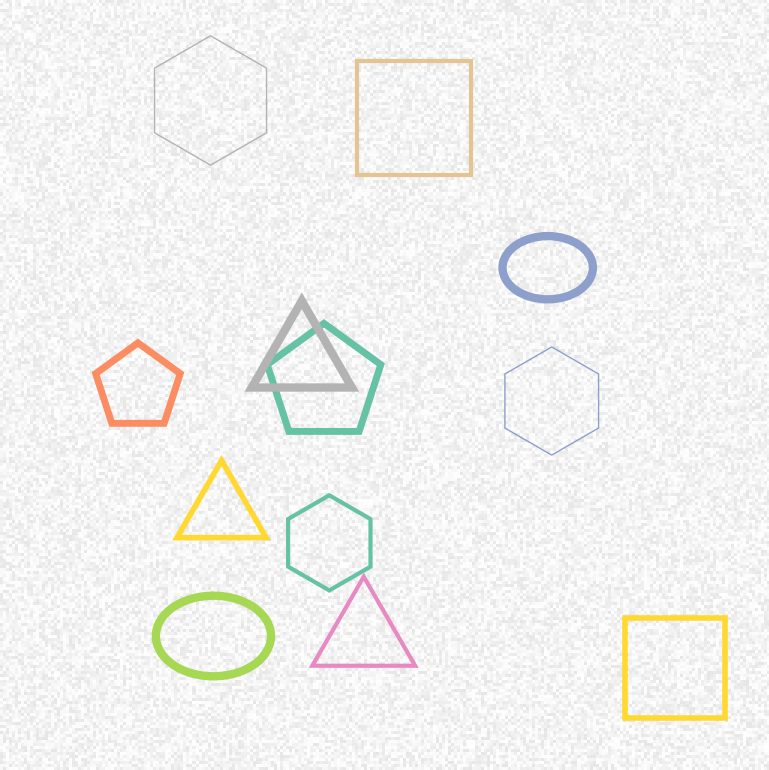[{"shape": "hexagon", "thickness": 1.5, "radius": 0.31, "center": [0.428, 0.295]}, {"shape": "pentagon", "thickness": 2.5, "radius": 0.39, "center": [0.421, 0.502]}, {"shape": "pentagon", "thickness": 2.5, "radius": 0.29, "center": [0.179, 0.497]}, {"shape": "hexagon", "thickness": 0.5, "radius": 0.35, "center": [0.717, 0.479]}, {"shape": "oval", "thickness": 3, "radius": 0.29, "center": [0.711, 0.652]}, {"shape": "triangle", "thickness": 1.5, "radius": 0.39, "center": [0.472, 0.174]}, {"shape": "oval", "thickness": 3, "radius": 0.37, "center": [0.277, 0.174]}, {"shape": "square", "thickness": 2, "radius": 0.32, "center": [0.876, 0.133]}, {"shape": "triangle", "thickness": 2, "radius": 0.33, "center": [0.288, 0.335]}, {"shape": "square", "thickness": 1.5, "radius": 0.37, "center": [0.538, 0.846]}, {"shape": "hexagon", "thickness": 0.5, "radius": 0.42, "center": [0.273, 0.87]}, {"shape": "triangle", "thickness": 3, "radius": 0.38, "center": [0.392, 0.534]}]